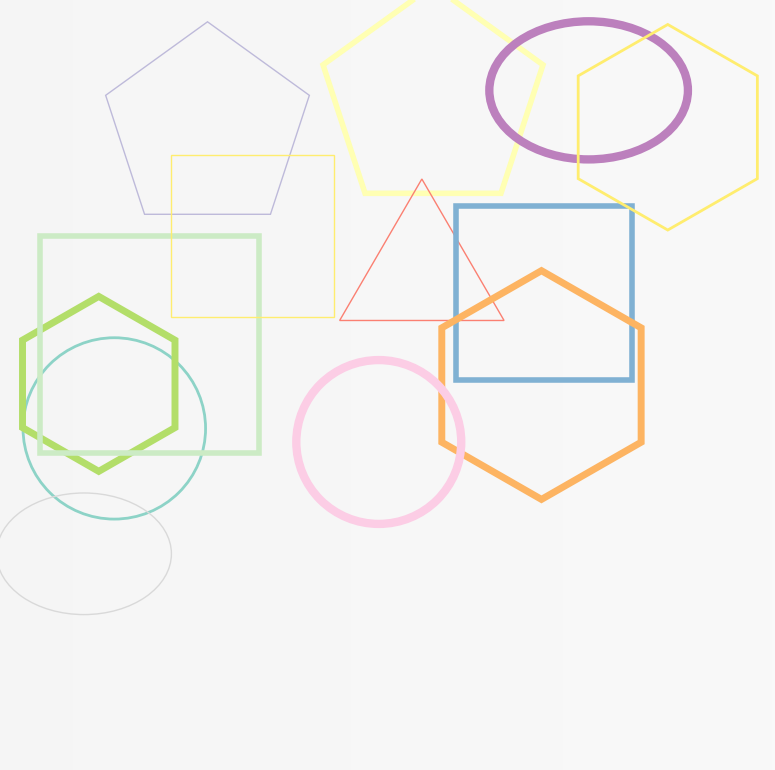[{"shape": "circle", "thickness": 1, "radius": 0.59, "center": [0.147, 0.444]}, {"shape": "pentagon", "thickness": 2, "radius": 0.75, "center": [0.559, 0.87]}, {"shape": "pentagon", "thickness": 0.5, "radius": 0.69, "center": [0.268, 0.833]}, {"shape": "triangle", "thickness": 0.5, "radius": 0.61, "center": [0.544, 0.645]}, {"shape": "square", "thickness": 2, "radius": 0.57, "center": [0.702, 0.62]}, {"shape": "hexagon", "thickness": 2.5, "radius": 0.74, "center": [0.699, 0.5]}, {"shape": "hexagon", "thickness": 2.5, "radius": 0.57, "center": [0.127, 0.501]}, {"shape": "circle", "thickness": 3, "radius": 0.53, "center": [0.489, 0.426]}, {"shape": "oval", "thickness": 0.5, "radius": 0.56, "center": [0.108, 0.281]}, {"shape": "oval", "thickness": 3, "radius": 0.64, "center": [0.76, 0.883]}, {"shape": "square", "thickness": 2, "radius": 0.7, "center": [0.193, 0.553]}, {"shape": "hexagon", "thickness": 1, "radius": 0.67, "center": [0.862, 0.835]}, {"shape": "square", "thickness": 0.5, "radius": 0.53, "center": [0.325, 0.693]}]